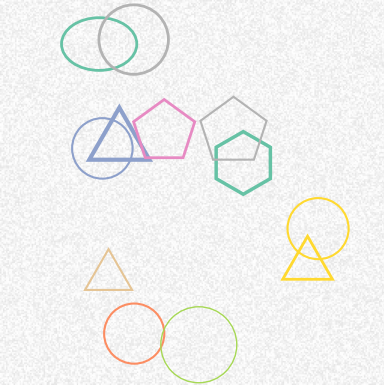[{"shape": "hexagon", "thickness": 2.5, "radius": 0.41, "center": [0.632, 0.577]}, {"shape": "oval", "thickness": 2, "radius": 0.49, "center": [0.258, 0.886]}, {"shape": "circle", "thickness": 1.5, "radius": 0.39, "center": [0.349, 0.133]}, {"shape": "circle", "thickness": 1.5, "radius": 0.39, "center": [0.266, 0.615]}, {"shape": "triangle", "thickness": 3, "radius": 0.45, "center": [0.31, 0.63]}, {"shape": "pentagon", "thickness": 2, "radius": 0.42, "center": [0.426, 0.658]}, {"shape": "circle", "thickness": 1, "radius": 0.49, "center": [0.516, 0.105]}, {"shape": "circle", "thickness": 1.5, "radius": 0.4, "center": [0.826, 0.406]}, {"shape": "triangle", "thickness": 2, "radius": 0.37, "center": [0.799, 0.312]}, {"shape": "triangle", "thickness": 1.5, "radius": 0.35, "center": [0.282, 0.282]}, {"shape": "pentagon", "thickness": 1.5, "radius": 0.45, "center": [0.607, 0.658]}, {"shape": "circle", "thickness": 2, "radius": 0.45, "center": [0.347, 0.897]}]